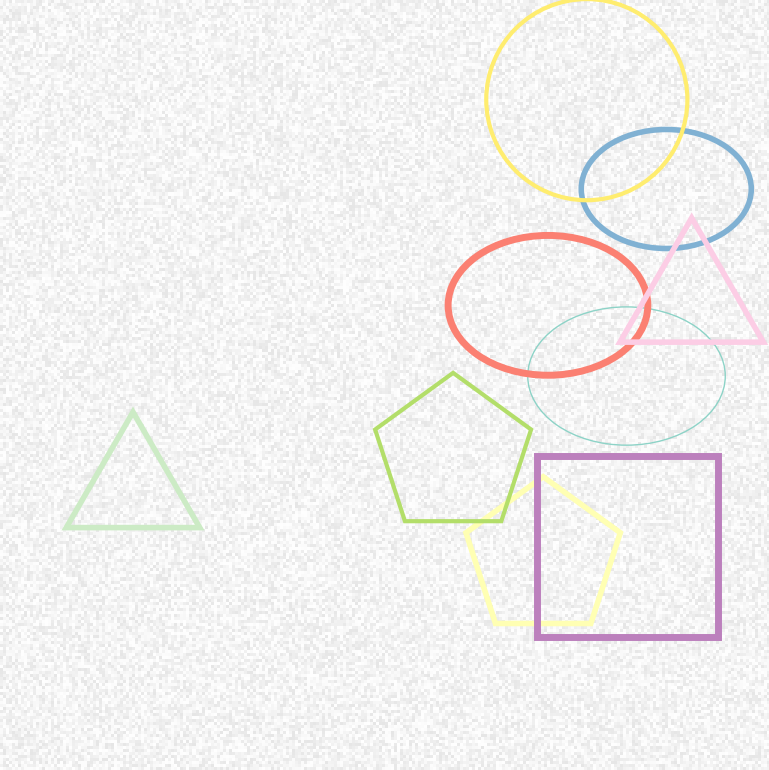[{"shape": "oval", "thickness": 0.5, "radius": 0.64, "center": [0.814, 0.512]}, {"shape": "pentagon", "thickness": 2, "radius": 0.53, "center": [0.705, 0.276]}, {"shape": "oval", "thickness": 2.5, "radius": 0.65, "center": [0.712, 0.603]}, {"shape": "oval", "thickness": 2, "radius": 0.55, "center": [0.865, 0.755]}, {"shape": "pentagon", "thickness": 1.5, "radius": 0.53, "center": [0.588, 0.409]}, {"shape": "triangle", "thickness": 2, "radius": 0.54, "center": [0.898, 0.609]}, {"shape": "square", "thickness": 2.5, "radius": 0.59, "center": [0.815, 0.291]}, {"shape": "triangle", "thickness": 2, "radius": 0.5, "center": [0.173, 0.365]}, {"shape": "circle", "thickness": 1.5, "radius": 0.65, "center": [0.762, 0.871]}]